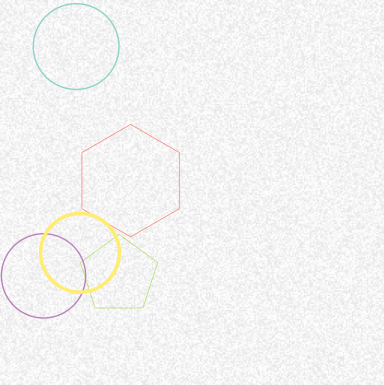[{"shape": "circle", "thickness": 1, "radius": 0.56, "center": [0.198, 0.879]}, {"shape": "hexagon", "thickness": 0.5, "radius": 0.73, "center": [0.339, 0.531]}, {"shape": "pentagon", "thickness": 0.5, "radius": 0.53, "center": [0.309, 0.286]}, {"shape": "circle", "thickness": 1, "radius": 0.55, "center": [0.113, 0.283]}, {"shape": "circle", "thickness": 2.5, "radius": 0.51, "center": [0.208, 0.343]}]